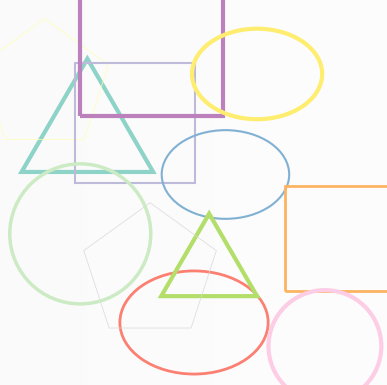[{"shape": "triangle", "thickness": 3, "radius": 0.98, "center": [0.225, 0.651]}, {"shape": "pentagon", "thickness": 0.5, "radius": 0.87, "center": [0.115, 0.778]}, {"shape": "square", "thickness": 1.5, "radius": 0.78, "center": [0.348, 0.681]}, {"shape": "oval", "thickness": 2, "radius": 0.96, "center": [0.501, 0.162]}, {"shape": "oval", "thickness": 1.5, "radius": 0.82, "center": [0.582, 0.547]}, {"shape": "square", "thickness": 2, "radius": 0.68, "center": [0.871, 0.381]}, {"shape": "triangle", "thickness": 3, "radius": 0.71, "center": [0.54, 0.302]}, {"shape": "circle", "thickness": 3, "radius": 0.73, "center": [0.839, 0.101]}, {"shape": "pentagon", "thickness": 0.5, "radius": 0.9, "center": [0.387, 0.293]}, {"shape": "square", "thickness": 3, "radius": 0.93, "center": [0.391, 0.885]}, {"shape": "circle", "thickness": 2.5, "radius": 0.91, "center": [0.207, 0.393]}, {"shape": "oval", "thickness": 3, "radius": 0.84, "center": [0.664, 0.808]}]